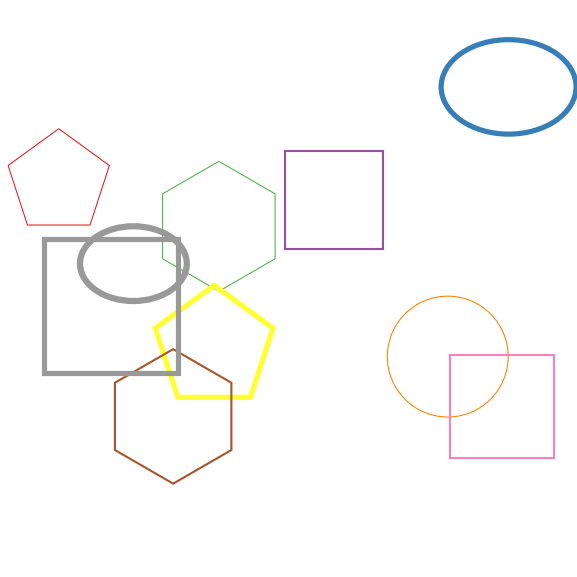[{"shape": "pentagon", "thickness": 0.5, "radius": 0.46, "center": [0.102, 0.684]}, {"shape": "oval", "thickness": 2.5, "radius": 0.58, "center": [0.881, 0.849]}, {"shape": "hexagon", "thickness": 0.5, "radius": 0.56, "center": [0.379, 0.607]}, {"shape": "square", "thickness": 1, "radius": 0.42, "center": [0.578, 0.653]}, {"shape": "circle", "thickness": 0.5, "radius": 0.52, "center": [0.775, 0.382]}, {"shape": "pentagon", "thickness": 2.5, "radius": 0.54, "center": [0.371, 0.398]}, {"shape": "hexagon", "thickness": 1, "radius": 0.58, "center": [0.3, 0.278]}, {"shape": "square", "thickness": 1, "radius": 0.45, "center": [0.869, 0.295]}, {"shape": "square", "thickness": 2.5, "radius": 0.58, "center": [0.193, 0.469]}, {"shape": "oval", "thickness": 3, "radius": 0.46, "center": [0.231, 0.543]}]